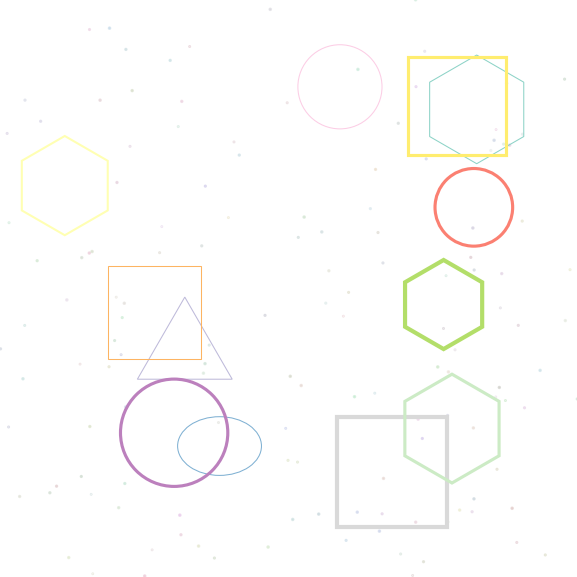[{"shape": "hexagon", "thickness": 0.5, "radius": 0.47, "center": [0.825, 0.81]}, {"shape": "hexagon", "thickness": 1, "radius": 0.43, "center": [0.112, 0.678]}, {"shape": "triangle", "thickness": 0.5, "radius": 0.47, "center": [0.32, 0.39]}, {"shape": "circle", "thickness": 1.5, "radius": 0.34, "center": [0.82, 0.64]}, {"shape": "oval", "thickness": 0.5, "radius": 0.36, "center": [0.38, 0.227]}, {"shape": "square", "thickness": 0.5, "radius": 0.4, "center": [0.268, 0.457]}, {"shape": "hexagon", "thickness": 2, "radius": 0.39, "center": [0.768, 0.472]}, {"shape": "circle", "thickness": 0.5, "radius": 0.36, "center": [0.589, 0.849]}, {"shape": "square", "thickness": 2, "radius": 0.48, "center": [0.678, 0.182]}, {"shape": "circle", "thickness": 1.5, "radius": 0.46, "center": [0.302, 0.25]}, {"shape": "hexagon", "thickness": 1.5, "radius": 0.47, "center": [0.783, 0.257]}, {"shape": "square", "thickness": 1.5, "radius": 0.42, "center": [0.791, 0.815]}]